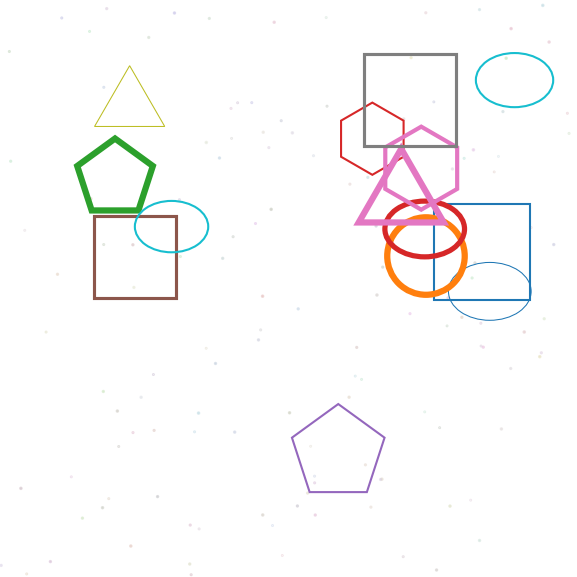[{"shape": "oval", "thickness": 0.5, "radius": 0.36, "center": [0.848, 0.495]}, {"shape": "square", "thickness": 1, "radius": 0.42, "center": [0.834, 0.563]}, {"shape": "circle", "thickness": 3, "radius": 0.34, "center": [0.738, 0.556]}, {"shape": "pentagon", "thickness": 3, "radius": 0.34, "center": [0.199, 0.69]}, {"shape": "oval", "thickness": 2.5, "radius": 0.34, "center": [0.735, 0.603]}, {"shape": "hexagon", "thickness": 1, "radius": 0.31, "center": [0.645, 0.759]}, {"shape": "pentagon", "thickness": 1, "radius": 0.42, "center": [0.586, 0.215]}, {"shape": "square", "thickness": 1.5, "radius": 0.36, "center": [0.234, 0.554]}, {"shape": "triangle", "thickness": 3, "radius": 0.42, "center": [0.695, 0.656]}, {"shape": "hexagon", "thickness": 2, "radius": 0.36, "center": [0.729, 0.708]}, {"shape": "square", "thickness": 1.5, "radius": 0.4, "center": [0.709, 0.825]}, {"shape": "triangle", "thickness": 0.5, "radius": 0.35, "center": [0.224, 0.815]}, {"shape": "oval", "thickness": 1, "radius": 0.32, "center": [0.297, 0.607]}, {"shape": "oval", "thickness": 1, "radius": 0.33, "center": [0.891, 0.86]}]